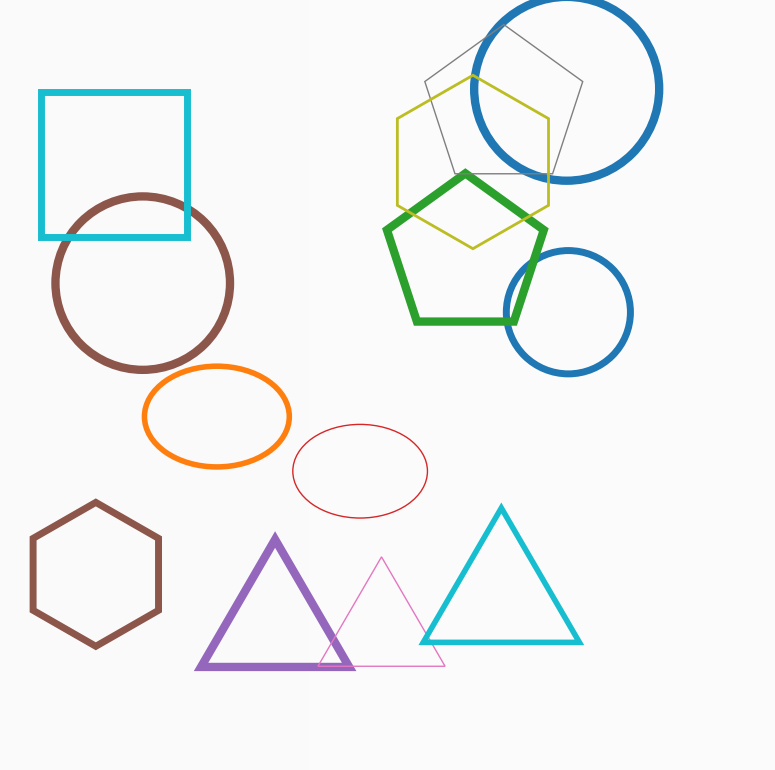[{"shape": "circle", "thickness": 3, "radius": 0.6, "center": [0.731, 0.885]}, {"shape": "circle", "thickness": 2.5, "radius": 0.4, "center": [0.733, 0.595]}, {"shape": "oval", "thickness": 2, "radius": 0.47, "center": [0.28, 0.459]}, {"shape": "pentagon", "thickness": 3, "radius": 0.53, "center": [0.6, 0.668]}, {"shape": "oval", "thickness": 0.5, "radius": 0.43, "center": [0.465, 0.388]}, {"shape": "triangle", "thickness": 3, "radius": 0.55, "center": [0.355, 0.189]}, {"shape": "hexagon", "thickness": 2.5, "radius": 0.47, "center": [0.124, 0.254]}, {"shape": "circle", "thickness": 3, "radius": 0.56, "center": [0.184, 0.632]}, {"shape": "triangle", "thickness": 0.5, "radius": 0.47, "center": [0.492, 0.182]}, {"shape": "pentagon", "thickness": 0.5, "radius": 0.54, "center": [0.65, 0.861]}, {"shape": "hexagon", "thickness": 1, "radius": 0.56, "center": [0.61, 0.79]}, {"shape": "triangle", "thickness": 2, "radius": 0.58, "center": [0.647, 0.224]}, {"shape": "square", "thickness": 2.5, "radius": 0.47, "center": [0.147, 0.786]}]